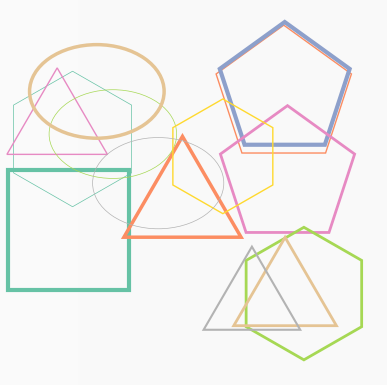[{"shape": "square", "thickness": 3, "radius": 0.78, "center": [0.177, 0.402]}, {"shape": "hexagon", "thickness": 0.5, "radius": 0.88, "center": [0.187, 0.639]}, {"shape": "pentagon", "thickness": 1, "radius": 0.92, "center": [0.732, 0.751]}, {"shape": "triangle", "thickness": 2.5, "radius": 0.87, "center": [0.471, 0.471]}, {"shape": "pentagon", "thickness": 3, "radius": 0.88, "center": [0.735, 0.767]}, {"shape": "triangle", "thickness": 1, "radius": 0.75, "center": [0.148, 0.674]}, {"shape": "pentagon", "thickness": 2, "radius": 0.91, "center": [0.742, 0.544]}, {"shape": "oval", "thickness": 0.5, "radius": 0.82, "center": [0.291, 0.652]}, {"shape": "hexagon", "thickness": 2, "radius": 0.86, "center": [0.784, 0.237]}, {"shape": "hexagon", "thickness": 1, "radius": 0.74, "center": [0.575, 0.594]}, {"shape": "oval", "thickness": 2.5, "radius": 0.87, "center": [0.25, 0.763]}, {"shape": "triangle", "thickness": 2, "radius": 0.76, "center": [0.736, 0.231]}, {"shape": "oval", "thickness": 0.5, "radius": 0.85, "center": [0.408, 0.524]}, {"shape": "triangle", "thickness": 1.5, "radius": 0.72, "center": [0.65, 0.215]}]